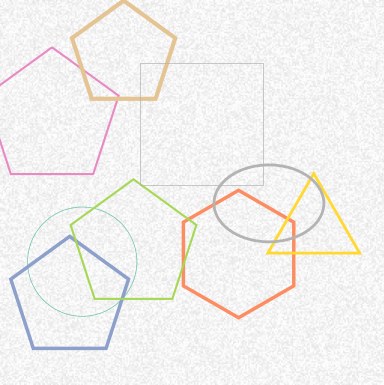[{"shape": "circle", "thickness": 0.5, "radius": 0.71, "center": [0.214, 0.32]}, {"shape": "hexagon", "thickness": 2.5, "radius": 0.83, "center": [0.62, 0.34]}, {"shape": "pentagon", "thickness": 2.5, "radius": 0.8, "center": [0.181, 0.225]}, {"shape": "pentagon", "thickness": 1.5, "radius": 0.91, "center": [0.135, 0.695]}, {"shape": "pentagon", "thickness": 1.5, "radius": 0.86, "center": [0.347, 0.363]}, {"shape": "triangle", "thickness": 2, "radius": 0.69, "center": [0.815, 0.411]}, {"shape": "pentagon", "thickness": 3, "radius": 0.7, "center": [0.321, 0.857]}, {"shape": "oval", "thickness": 2, "radius": 0.71, "center": [0.698, 0.472]}, {"shape": "square", "thickness": 0.5, "radius": 0.8, "center": [0.523, 0.678]}]